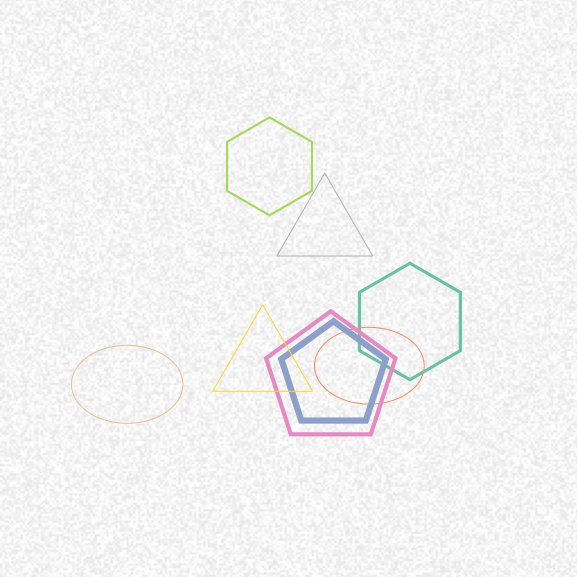[{"shape": "hexagon", "thickness": 1.5, "radius": 0.5, "center": [0.71, 0.442]}, {"shape": "oval", "thickness": 0.5, "radius": 0.47, "center": [0.64, 0.366]}, {"shape": "pentagon", "thickness": 3, "radius": 0.48, "center": [0.578, 0.348]}, {"shape": "pentagon", "thickness": 2, "radius": 0.59, "center": [0.573, 0.342]}, {"shape": "hexagon", "thickness": 1, "radius": 0.42, "center": [0.467, 0.711]}, {"shape": "triangle", "thickness": 0.5, "radius": 0.5, "center": [0.455, 0.372]}, {"shape": "oval", "thickness": 0.5, "radius": 0.48, "center": [0.22, 0.334]}, {"shape": "triangle", "thickness": 0.5, "radius": 0.48, "center": [0.562, 0.604]}]